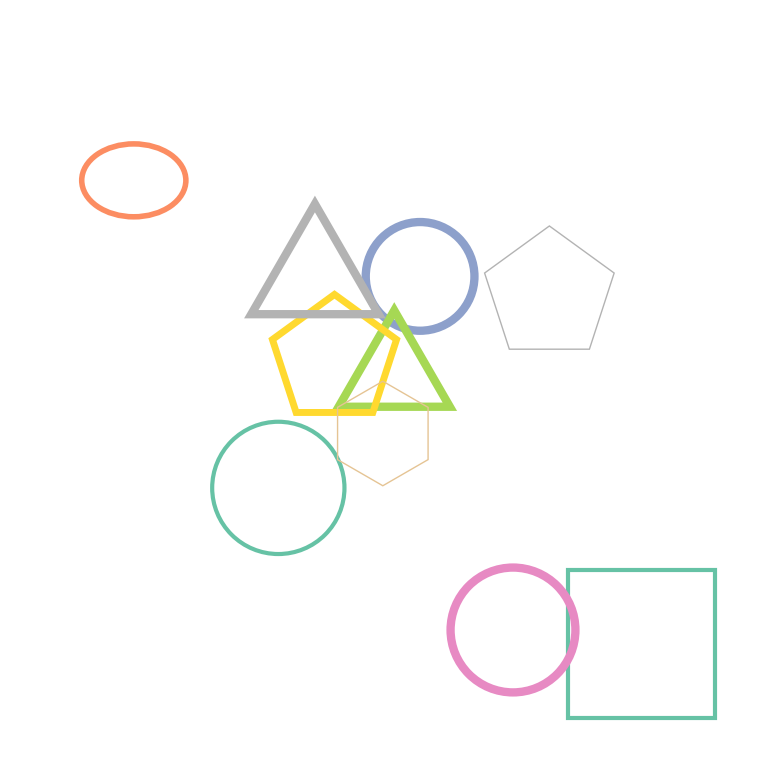[{"shape": "circle", "thickness": 1.5, "radius": 0.43, "center": [0.361, 0.366]}, {"shape": "square", "thickness": 1.5, "radius": 0.48, "center": [0.833, 0.163]}, {"shape": "oval", "thickness": 2, "radius": 0.34, "center": [0.174, 0.766]}, {"shape": "circle", "thickness": 3, "radius": 0.35, "center": [0.546, 0.641]}, {"shape": "circle", "thickness": 3, "radius": 0.41, "center": [0.666, 0.182]}, {"shape": "triangle", "thickness": 3, "radius": 0.42, "center": [0.512, 0.513]}, {"shape": "pentagon", "thickness": 2.5, "radius": 0.42, "center": [0.434, 0.533]}, {"shape": "hexagon", "thickness": 0.5, "radius": 0.34, "center": [0.497, 0.437]}, {"shape": "pentagon", "thickness": 0.5, "radius": 0.44, "center": [0.713, 0.618]}, {"shape": "triangle", "thickness": 3, "radius": 0.48, "center": [0.409, 0.64]}]